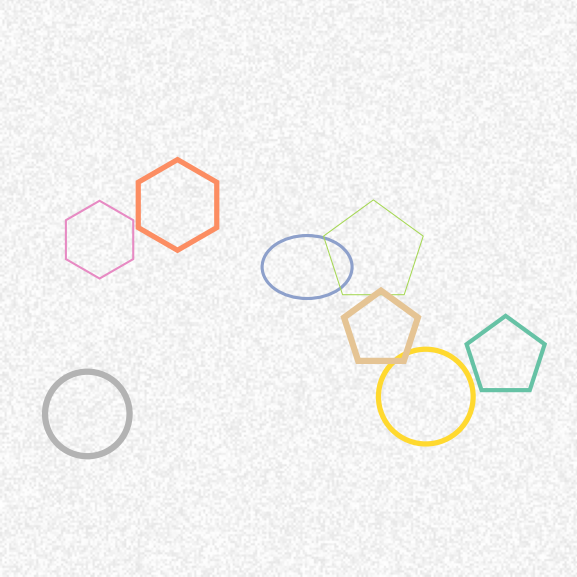[{"shape": "pentagon", "thickness": 2, "radius": 0.36, "center": [0.876, 0.381]}, {"shape": "hexagon", "thickness": 2.5, "radius": 0.39, "center": [0.307, 0.644]}, {"shape": "oval", "thickness": 1.5, "radius": 0.39, "center": [0.532, 0.537]}, {"shape": "hexagon", "thickness": 1, "radius": 0.34, "center": [0.172, 0.584]}, {"shape": "pentagon", "thickness": 0.5, "radius": 0.45, "center": [0.647, 0.562]}, {"shape": "circle", "thickness": 2.5, "radius": 0.41, "center": [0.737, 0.312]}, {"shape": "pentagon", "thickness": 3, "radius": 0.34, "center": [0.66, 0.429]}, {"shape": "circle", "thickness": 3, "radius": 0.37, "center": [0.151, 0.282]}]